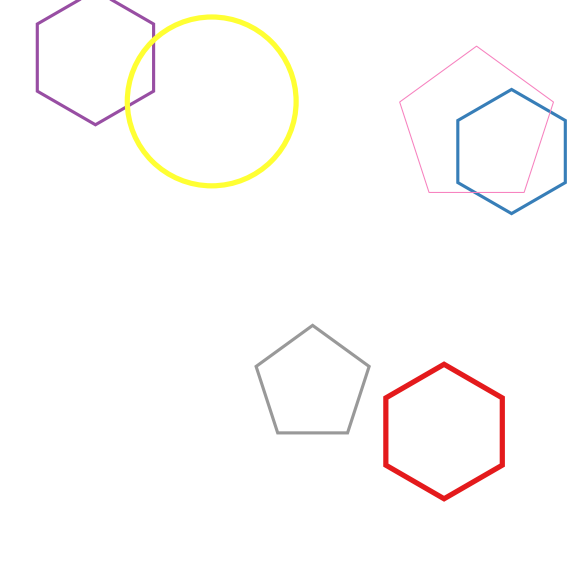[{"shape": "hexagon", "thickness": 2.5, "radius": 0.58, "center": [0.769, 0.252]}, {"shape": "hexagon", "thickness": 1.5, "radius": 0.54, "center": [0.886, 0.737]}, {"shape": "hexagon", "thickness": 1.5, "radius": 0.58, "center": [0.165, 0.899]}, {"shape": "circle", "thickness": 2.5, "radius": 0.73, "center": [0.367, 0.824]}, {"shape": "pentagon", "thickness": 0.5, "radius": 0.7, "center": [0.825, 0.779]}, {"shape": "pentagon", "thickness": 1.5, "radius": 0.51, "center": [0.541, 0.333]}]